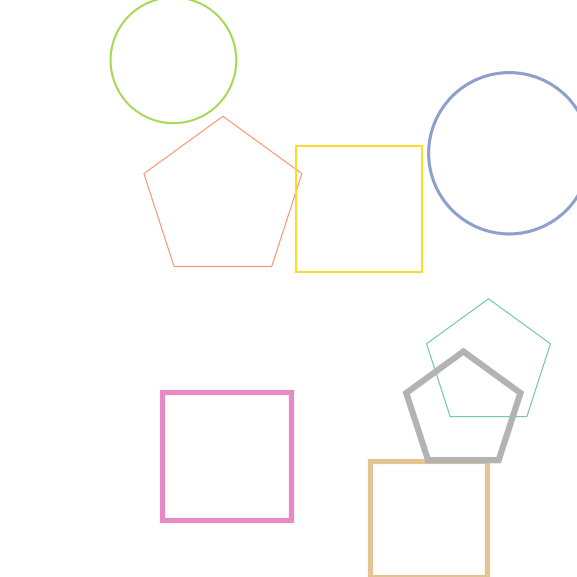[{"shape": "pentagon", "thickness": 0.5, "radius": 0.56, "center": [0.846, 0.369]}, {"shape": "pentagon", "thickness": 0.5, "radius": 0.72, "center": [0.386, 0.654]}, {"shape": "circle", "thickness": 1.5, "radius": 0.7, "center": [0.882, 0.734]}, {"shape": "square", "thickness": 2.5, "radius": 0.56, "center": [0.393, 0.21]}, {"shape": "circle", "thickness": 1, "radius": 0.54, "center": [0.3, 0.895]}, {"shape": "square", "thickness": 1, "radius": 0.55, "center": [0.622, 0.637]}, {"shape": "square", "thickness": 2.5, "radius": 0.5, "center": [0.742, 0.1]}, {"shape": "pentagon", "thickness": 3, "radius": 0.52, "center": [0.802, 0.286]}]